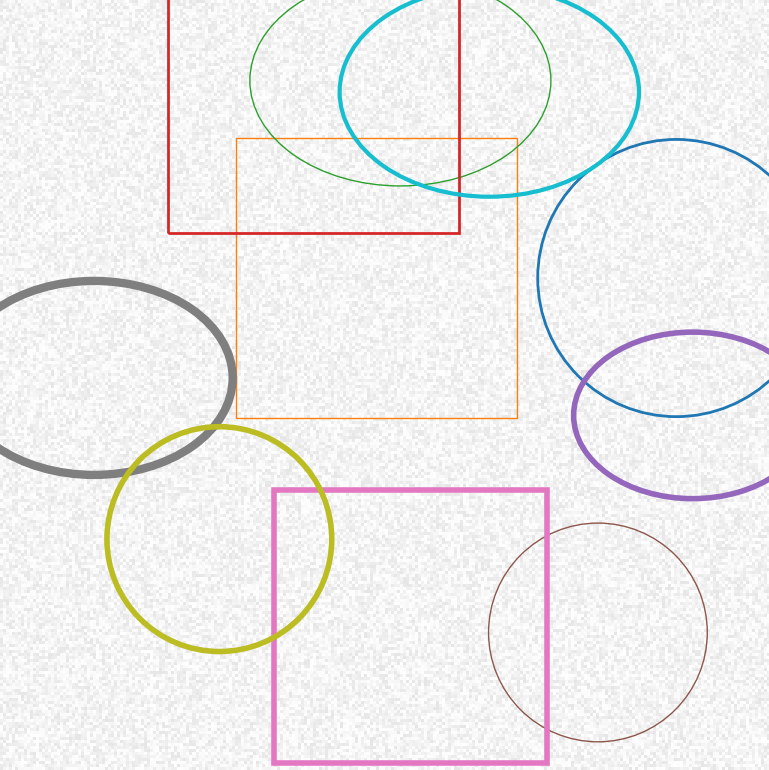[{"shape": "circle", "thickness": 1, "radius": 0.9, "center": [0.878, 0.639]}, {"shape": "square", "thickness": 0.5, "radius": 0.91, "center": [0.489, 0.639]}, {"shape": "oval", "thickness": 0.5, "radius": 0.98, "center": [0.52, 0.895]}, {"shape": "square", "thickness": 1, "radius": 0.94, "center": [0.407, 0.887]}, {"shape": "oval", "thickness": 2, "radius": 0.77, "center": [0.899, 0.461]}, {"shape": "circle", "thickness": 0.5, "radius": 0.71, "center": [0.777, 0.179]}, {"shape": "square", "thickness": 2, "radius": 0.89, "center": [0.533, 0.186]}, {"shape": "oval", "thickness": 3, "radius": 0.9, "center": [0.122, 0.509]}, {"shape": "circle", "thickness": 2, "radius": 0.73, "center": [0.285, 0.3]}, {"shape": "oval", "thickness": 1.5, "radius": 0.97, "center": [0.635, 0.881]}]